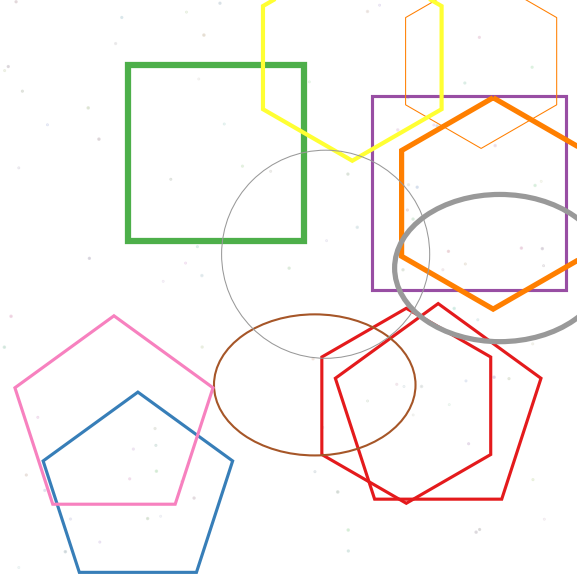[{"shape": "hexagon", "thickness": 1.5, "radius": 0.84, "center": [0.704, 0.296]}, {"shape": "pentagon", "thickness": 1.5, "radius": 0.94, "center": [0.759, 0.286]}, {"shape": "pentagon", "thickness": 1.5, "radius": 0.86, "center": [0.239, 0.148]}, {"shape": "square", "thickness": 3, "radius": 0.76, "center": [0.374, 0.734]}, {"shape": "square", "thickness": 1.5, "radius": 0.84, "center": [0.812, 0.666]}, {"shape": "hexagon", "thickness": 0.5, "radius": 0.76, "center": [0.833, 0.893]}, {"shape": "hexagon", "thickness": 2.5, "radius": 0.92, "center": [0.854, 0.647]}, {"shape": "hexagon", "thickness": 2, "radius": 0.89, "center": [0.61, 0.899]}, {"shape": "oval", "thickness": 1, "radius": 0.87, "center": [0.545, 0.333]}, {"shape": "pentagon", "thickness": 1.5, "radius": 0.9, "center": [0.197, 0.272]}, {"shape": "circle", "thickness": 0.5, "radius": 0.9, "center": [0.564, 0.559]}, {"shape": "oval", "thickness": 2.5, "radius": 0.91, "center": [0.865, 0.535]}]